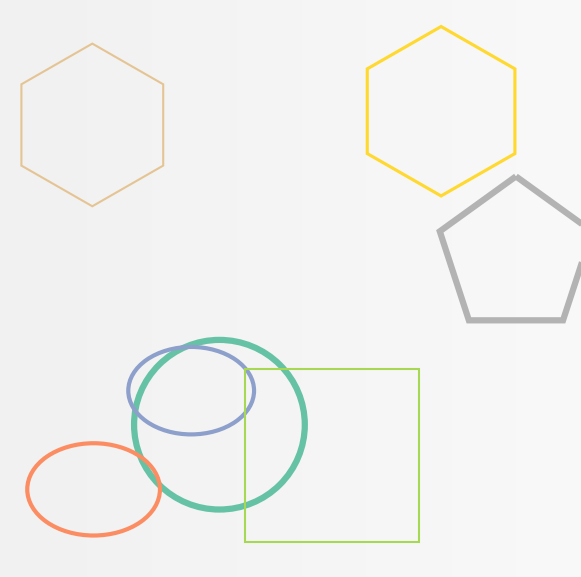[{"shape": "circle", "thickness": 3, "radius": 0.73, "center": [0.378, 0.264]}, {"shape": "oval", "thickness": 2, "radius": 0.57, "center": [0.161, 0.152]}, {"shape": "oval", "thickness": 2, "radius": 0.54, "center": [0.329, 0.323]}, {"shape": "square", "thickness": 1, "radius": 0.75, "center": [0.571, 0.21]}, {"shape": "hexagon", "thickness": 1.5, "radius": 0.73, "center": [0.759, 0.807]}, {"shape": "hexagon", "thickness": 1, "radius": 0.7, "center": [0.159, 0.783]}, {"shape": "pentagon", "thickness": 3, "radius": 0.69, "center": [0.888, 0.556]}]